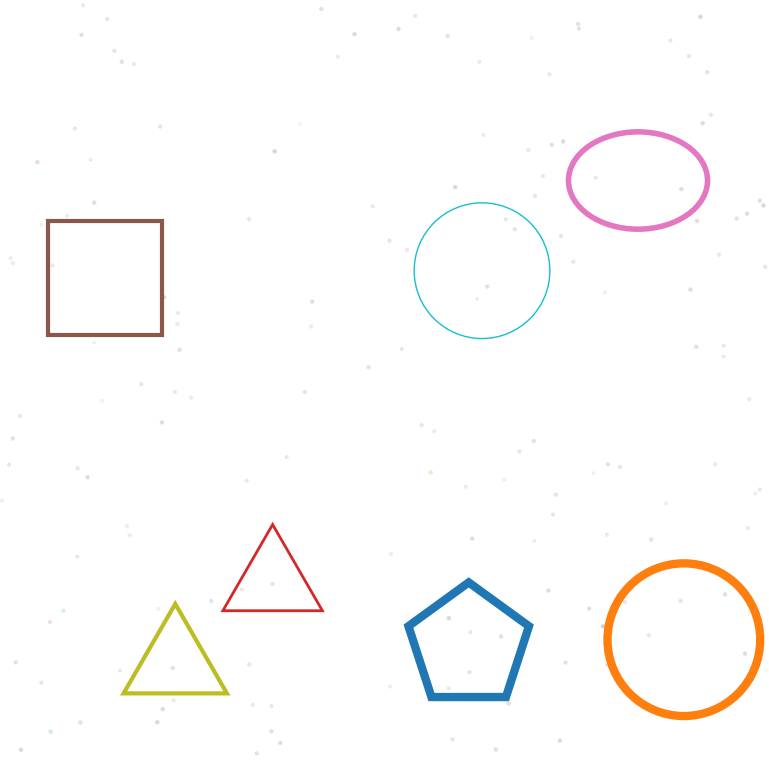[{"shape": "pentagon", "thickness": 3, "radius": 0.41, "center": [0.609, 0.161]}, {"shape": "circle", "thickness": 3, "radius": 0.5, "center": [0.888, 0.169]}, {"shape": "triangle", "thickness": 1, "radius": 0.37, "center": [0.354, 0.244]}, {"shape": "square", "thickness": 1.5, "radius": 0.37, "center": [0.137, 0.639]}, {"shape": "oval", "thickness": 2, "radius": 0.45, "center": [0.829, 0.766]}, {"shape": "triangle", "thickness": 1.5, "radius": 0.39, "center": [0.228, 0.138]}, {"shape": "circle", "thickness": 0.5, "radius": 0.44, "center": [0.626, 0.648]}]